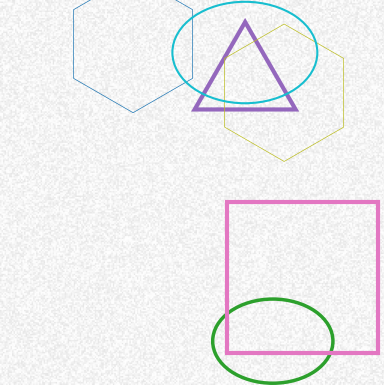[{"shape": "hexagon", "thickness": 0.5, "radius": 0.89, "center": [0.346, 0.886]}, {"shape": "oval", "thickness": 2.5, "radius": 0.78, "center": [0.709, 0.114]}, {"shape": "triangle", "thickness": 3, "radius": 0.76, "center": [0.637, 0.791]}, {"shape": "square", "thickness": 3, "radius": 0.98, "center": [0.786, 0.28]}, {"shape": "hexagon", "thickness": 0.5, "radius": 0.89, "center": [0.738, 0.759]}, {"shape": "oval", "thickness": 1.5, "radius": 0.94, "center": [0.636, 0.864]}]